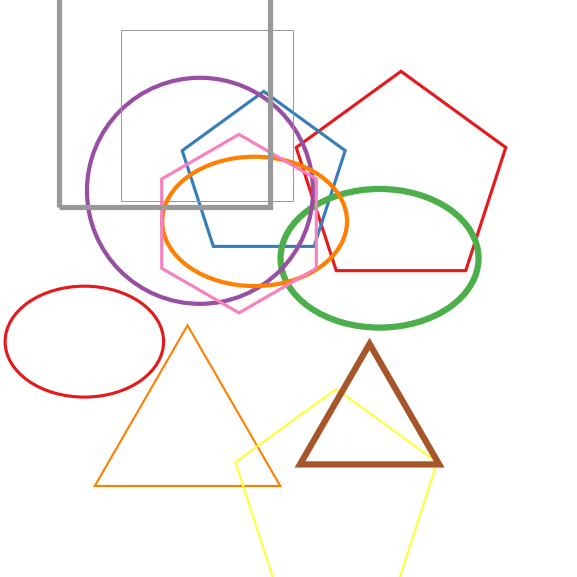[{"shape": "oval", "thickness": 1.5, "radius": 0.69, "center": [0.146, 0.408]}, {"shape": "pentagon", "thickness": 1.5, "radius": 0.95, "center": [0.694, 0.685]}, {"shape": "pentagon", "thickness": 1.5, "radius": 0.74, "center": [0.457, 0.692]}, {"shape": "oval", "thickness": 3, "radius": 0.86, "center": [0.657, 0.552]}, {"shape": "circle", "thickness": 2, "radius": 0.98, "center": [0.346, 0.669]}, {"shape": "oval", "thickness": 2, "radius": 0.8, "center": [0.441, 0.616]}, {"shape": "triangle", "thickness": 1, "radius": 0.93, "center": [0.325, 0.25]}, {"shape": "pentagon", "thickness": 1, "radius": 0.92, "center": [0.582, 0.142]}, {"shape": "triangle", "thickness": 3, "radius": 0.7, "center": [0.64, 0.265]}, {"shape": "hexagon", "thickness": 1.5, "radius": 0.77, "center": [0.414, 0.612]}, {"shape": "square", "thickness": 2.5, "radius": 0.91, "center": [0.284, 0.824]}, {"shape": "square", "thickness": 0.5, "radius": 0.74, "center": [0.359, 0.799]}]